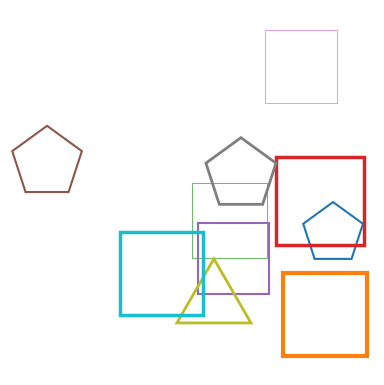[{"shape": "pentagon", "thickness": 1.5, "radius": 0.41, "center": [0.865, 0.394]}, {"shape": "square", "thickness": 3, "radius": 0.54, "center": [0.845, 0.183]}, {"shape": "square", "thickness": 0.5, "radius": 0.49, "center": [0.596, 0.427]}, {"shape": "square", "thickness": 2.5, "radius": 0.57, "center": [0.832, 0.479]}, {"shape": "square", "thickness": 1.5, "radius": 0.46, "center": [0.607, 0.329]}, {"shape": "pentagon", "thickness": 1.5, "radius": 0.48, "center": [0.122, 0.578]}, {"shape": "square", "thickness": 0.5, "radius": 0.47, "center": [0.781, 0.827]}, {"shape": "pentagon", "thickness": 2, "radius": 0.48, "center": [0.626, 0.547]}, {"shape": "triangle", "thickness": 2, "radius": 0.56, "center": [0.556, 0.217]}, {"shape": "square", "thickness": 2.5, "radius": 0.54, "center": [0.42, 0.29]}]